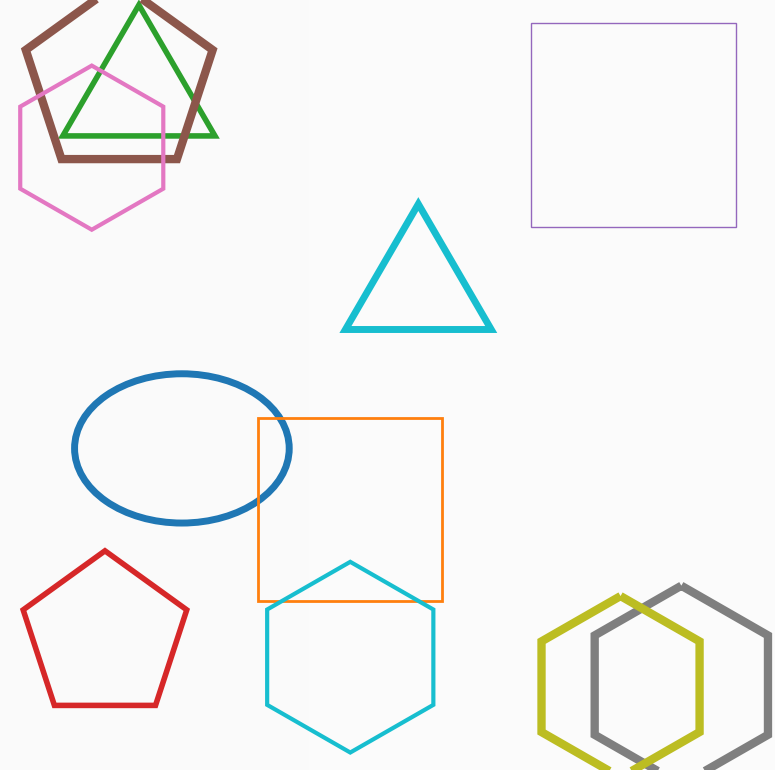[{"shape": "oval", "thickness": 2.5, "radius": 0.69, "center": [0.235, 0.418]}, {"shape": "square", "thickness": 1, "radius": 0.59, "center": [0.451, 0.339]}, {"shape": "triangle", "thickness": 2, "radius": 0.57, "center": [0.179, 0.88]}, {"shape": "pentagon", "thickness": 2, "radius": 0.55, "center": [0.135, 0.174]}, {"shape": "square", "thickness": 0.5, "radius": 0.66, "center": [0.817, 0.838]}, {"shape": "pentagon", "thickness": 3, "radius": 0.63, "center": [0.154, 0.896]}, {"shape": "hexagon", "thickness": 1.5, "radius": 0.53, "center": [0.118, 0.808]}, {"shape": "hexagon", "thickness": 3, "radius": 0.65, "center": [0.879, 0.11]}, {"shape": "hexagon", "thickness": 3, "radius": 0.59, "center": [0.801, 0.108]}, {"shape": "triangle", "thickness": 2.5, "radius": 0.54, "center": [0.54, 0.626]}, {"shape": "hexagon", "thickness": 1.5, "radius": 0.62, "center": [0.452, 0.147]}]